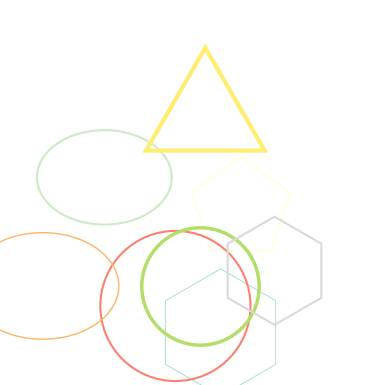[{"shape": "hexagon", "thickness": 0.5, "radius": 0.83, "center": [0.573, 0.136]}, {"shape": "pentagon", "thickness": 0.5, "radius": 0.67, "center": [0.625, 0.458]}, {"shape": "circle", "thickness": 1.5, "radius": 0.98, "center": [0.456, 0.205]}, {"shape": "oval", "thickness": 1, "radius": 0.99, "center": [0.111, 0.257]}, {"shape": "circle", "thickness": 2.5, "radius": 0.76, "center": [0.521, 0.256]}, {"shape": "hexagon", "thickness": 1.5, "radius": 0.7, "center": [0.713, 0.297]}, {"shape": "oval", "thickness": 1.5, "radius": 0.88, "center": [0.271, 0.539]}, {"shape": "triangle", "thickness": 3, "radius": 0.89, "center": [0.533, 0.698]}]